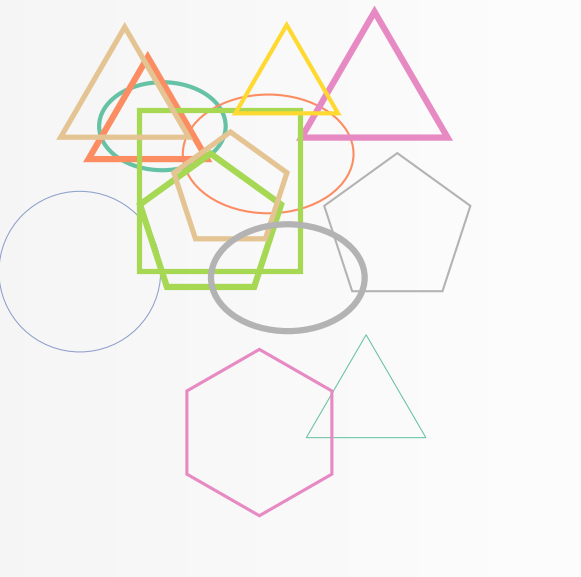[{"shape": "triangle", "thickness": 0.5, "radius": 0.59, "center": [0.63, 0.301]}, {"shape": "oval", "thickness": 2, "radius": 0.54, "center": [0.279, 0.781]}, {"shape": "triangle", "thickness": 3, "radius": 0.59, "center": [0.254, 0.783]}, {"shape": "oval", "thickness": 1, "radius": 0.73, "center": [0.461, 0.733]}, {"shape": "circle", "thickness": 0.5, "radius": 0.7, "center": [0.137, 0.529]}, {"shape": "triangle", "thickness": 3, "radius": 0.73, "center": [0.644, 0.833]}, {"shape": "hexagon", "thickness": 1.5, "radius": 0.72, "center": [0.446, 0.25]}, {"shape": "pentagon", "thickness": 3, "radius": 0.64, "center": [0.362, 0.606]}, {"shape": "square", "thickness": 2.5, "radius": 0.69, "center": [0.378, 0.669]}, {"shape": "triangle", "thickness": 2, "radius": 0.51, "center": [0.493, 0.854]}, {"shape": "pentagon", "thickness": 2.5, "radius": 0.51, "center": [0.396, 0.668]}, {"shape": "triangle", "thickness": 2.5, "radius": 0.64, "center": [0.215, 0.825]}, {"shape": "pentagon", "thickness": 1, "radius": 0.66, "center": [0.684, 0.602]}, {"shape": "oval", "thickness": 3, "radius": 0.66, "center": [0.495, 0.518]}]